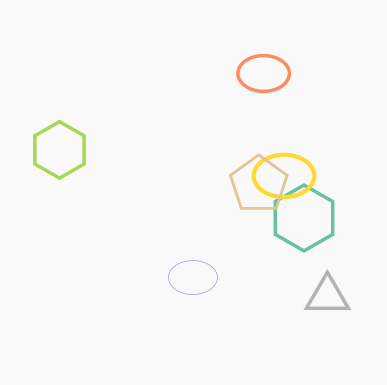[{"shape": "hexagon", "thickness": 2.5, "radius": 0.43, "center": [0.785, 0.434]}, {"shape": "oval", "thickness": 2.5, "radius": 0.33, "center": [0.68, 0.809]}, {"shape": "oval", "thickness": 0.5, "radius": 0.32, "center": [0.498, 0.279]}, {"shape": "hexagon", "thickness": 2.5, "radius": 0.37, "center": [0.154, 0.611]}, {"shape": "oval", "thickness": 3, "radius": 0.39, "center": [0.733, 0.543]}, {"shape": "pentagon", "thickness": 2, "radius": 0.38, "center": [0.668, 0.521]}, {"shape": "triangle", "thickness": 2.5, "radius": 0.31, "center": [0.845, 0.231]}]